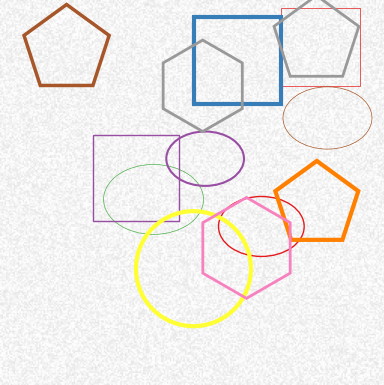[{"shape": "oval", "thickness": 1, "radius": 0.56, "center": [0.679, 0.412]}, {"shape": "square", "thickness": 0.5, "radius": 0.51, "center": [0.833, 0.878]}, {"shape": "square", "thickness": 3, "radius": 0.57, "center": [0.618, 0.842]}, {"shape": "oval", "thickness": 0.5, "radius": 0.65, "center": [0.399, 0.482]}, {"shape": "oval", "thickness": 1.5, "radius": 0.5, "center": [0.533, 0.588]}, {"shape": "square", "thickness": 1, "radius": 0.56, "center": [0.354, 0.538]}, {"shape": "pentagon", "thickness": 3, "radius": 0.57, "center": [0.823, 0.469]}, {"shape": "circle", "thickness": 3, "radius": 0.75, "center": [0.502, 0.302]}, {"shape": "oval", "thickness": 0.5, "radius": 0.58, "center": [0.851, 0.694]}, {"shape": "pentagon", "thickness": 2.5, "radius": 0.58, "center": [0.173, 0.872]}, {"shape": "hexagon", "thickness": 2, "radius": 0.66, "center": [0.64, 0.356]}, {"shape": "hexagon", "thickness": 2, "radius": 0.59, "center": [0.527, 0.777]}, {"shape": "pentagon", "thickness": 2, "radius": 0.58, "center": [0.822, 0.896]}]